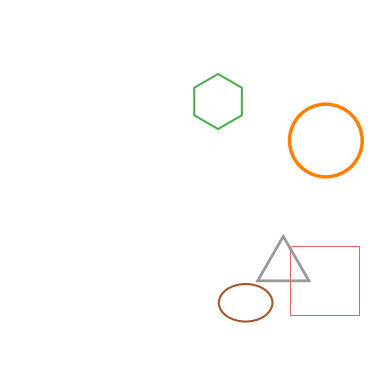[{"shape": "square", "thickness": 0.5, "radius": 0.45, "center": [0.844, 0.271]}, {"shape": "hexagon", "thickness": 1.5, "radius": 0.36, "center": [0.566, 0.736]}, {"shape": "circle", "thickness": 2.5, "radius": 0.47, "center": [0.846, 0.635]}, {"shape": "oval", "thickness": 1.5, "radius": 0.35, "center": [0.638, 0.214]}, {"shape": "triangle", "thickness": 2, "radius": 0.38, "center": [0.736, 0.309]}]